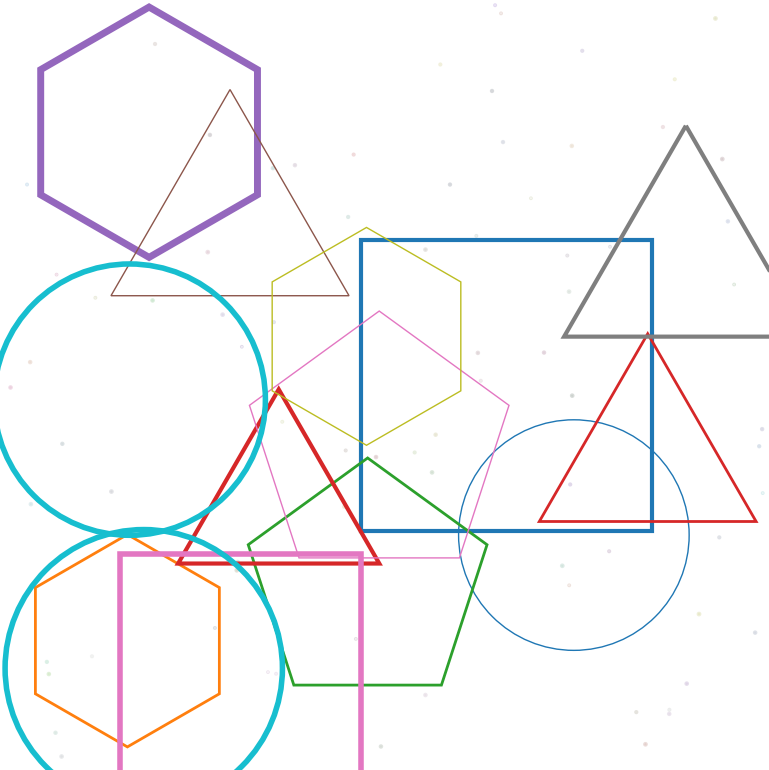[{"shape": "square", "thickness": 1.5, "radius": 0.95, "center": [0.657, 0.499]}, {"shape": "circle", "thickness": 0.5, "radius": 0.75, "center": [0.745, 0.305]}, {"shape": "hexagon", "thickness": 1, "radius": 0.69, "center": [0.165, 0.168]}, {"shape": "pentagon", "thickness": 1, "radius": 0.82, "center": [0.477, 0.242]}, {"shape": "triangle", "thickness": 1.5, "radius": 0.75, "center": [0.362, 0.344]}, {"shape": "triangle", "thickness": 1, "radius": 0.81, "center": [0.841, 0.404]}, {"shape": "hexagon", "thickness": 2.5, "radius": 0.81, "center": [0.194, 0.828]}, {"shape": "triangle", "thickness": 0.5, "radius": 0.89, "center": [0.299, 0.705]}, {"shape": "square", "thickness": 2, "radius": 0.78, "center": [0.312, 0.124]}, {"shape": "pentagon", "thickness": 0.5, "radius": 0.89, "center": [0.492, 0.419]}, {"shape": "triangle", "thickness": 1.5, "radius": 0.91, "center": [0.891, 0.654]}, {"shape": "hexagon", "thickness": 0.5, "radius": 0.71, "center": [0.476, 0.563]}, {"shape": "circle", "thickness": 2, "radius": 0.88, "center": [0.168, 0.481]}, {"shape": "circle", "thickness": 2, "radius": 0.9, "center": [0.187, 0.132]}]